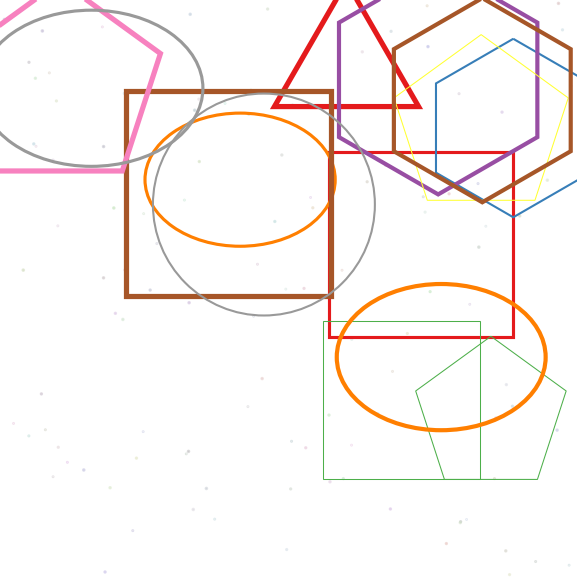[{"shape": "triangle", "thickness": 2.5, "radius": 0.72, "center": [0.6, 0.887]}, {"shape": "square", "thickness": 1.5, "radius": 0.8, "center": [0.729, 0.576]}, {"shape": "hexagon", "thickness": 1, "radius": 0.77, "center": [0.889, 0.777]}, {"shape": "pentagon", "thickness": 0.5, "radius": 0.68, "center": [0.85, 0.28]}, {"shape": "square", "thickness": 0.5, "radius": 0.68, "center": [0.695, 0.307]}, {"shape": "hexagon", "thickness": 2, "radius": 0.99, "center": [0.759, 0.861]}, {"shape": "oval", "thickness": 1.5, "radius": 0.82, "center": [0.416, 0.688]}, {"shape": "oval", "thickness": 2, "radius": 0.9, "center": [0.764, 0.381]}, {"shape": "pentagon", "thickness": 0.5, "radius": 0.79, "center": [0.833, 0.781]}, {"shape": "hexagon", "thickness": 2, "radius": 0.88, "center": [0.835, 0.826]}, {"shape": "square", "thickness": 2.5, "radius": 0.89, "center": [0.396, 0.665]}, {"shape": "pentagon", "thickness": 2.5, "radius": 0.91, "center": [0.105, 0.85]}, {"shape": "circle", "thickness": 1, "radius": 0.96, "center": [0.457, 0.645]}, {"shape": "oval", "thickness": 1.5, "radius": 0.97, "center": [0.158, 0.846]}]